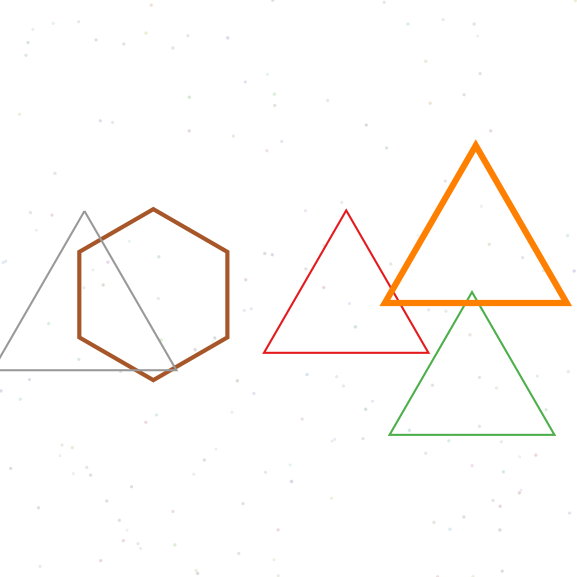[{"shape": "triangle", "thickness": 1, "radius": 0.82, "center": [0.6, 0.47]}, {"shape": "triangle", "thickness": 1, "radius": 0.82, "center": [0.817, 0.329]}, {"shape": "triangle", "thickness": 3, "radius": 0.91, "center": [0.824, 0.565]}, {"shape": "hexagon", "thickness": 2, "radius": 0.74, "center": [0.266, 0.489]}, {"shape": "triangle", "thickness": 1, "radius": 0.92, "center": [0.146, 0.45]}]